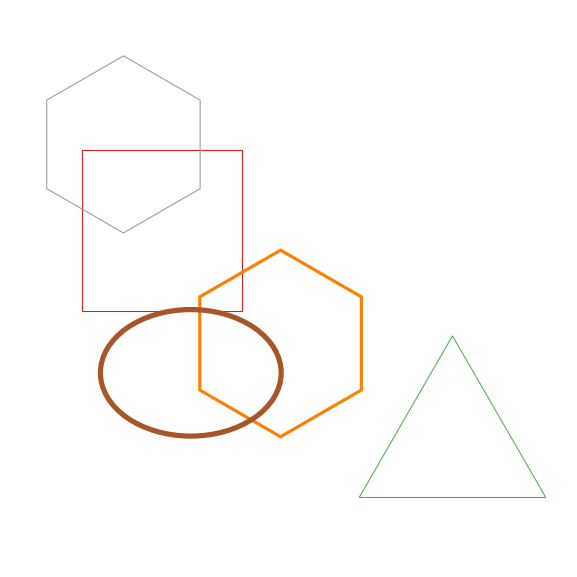[{"shape": "square", "thickness": 0.5, "radius": 0.7, "center": [0.28, 0.6]}, {"shape": "triangle", "thickness": 0.5, "radius": 0.93, "center": [0.784, 0.231]}, {"shape": "hexagon", "thickness": 1.5, "radius": 0.81, "center": [0.486, 0.404]}, {"shape": "oval", "thickness": 2.5, "radius": 0.78, "center": [0.33, 0.354]}, {"shape": "hexagon", "thickness": 0.5, "radius": 0.77, "center": [0.214, 0.749]}]